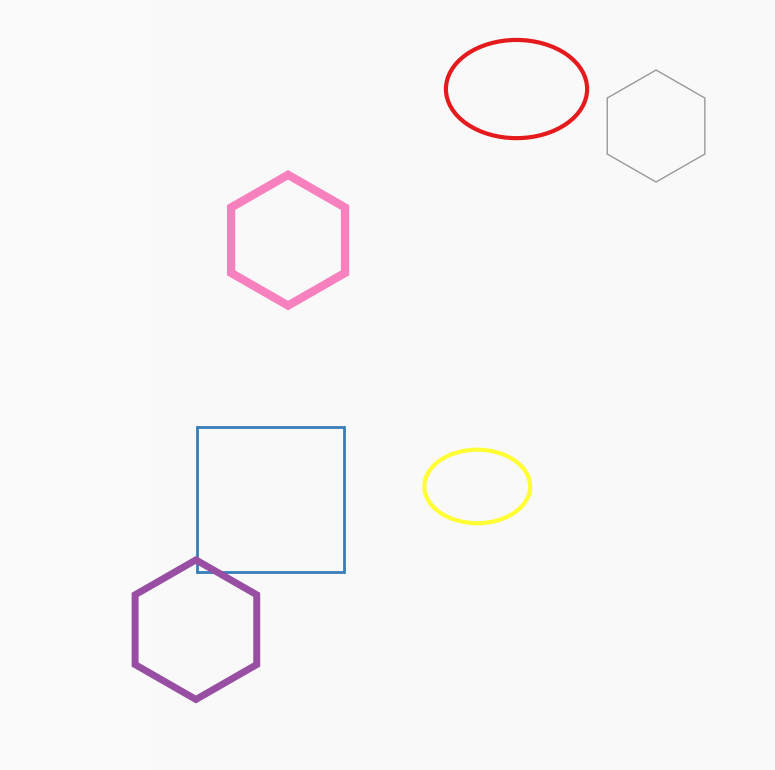[{"shape": "oval", "thickness": 1.5, "radius": 0.46, "center": [0.666, 0.884]}, {"shape": "square", "thickness": 1, "radius": 0.47, "center": [0.349, 0.351]}, {"shape": "hexagon", "thickness": 2.5, "radius": 0.45, "center": [0.253, 0.182]}, {"shape": "oval", "thickness": 1.5, "radius": 0.34, "center": [0.616, 0.368]}, {"shape": "hexagon", "thickness": 3, "radius": 0.42, "center": [0.372, 0.688]}, {"shape": "hexagon", "thickness": 0.5, "radius": 0.36, "center": [0.847, 0.836]}]